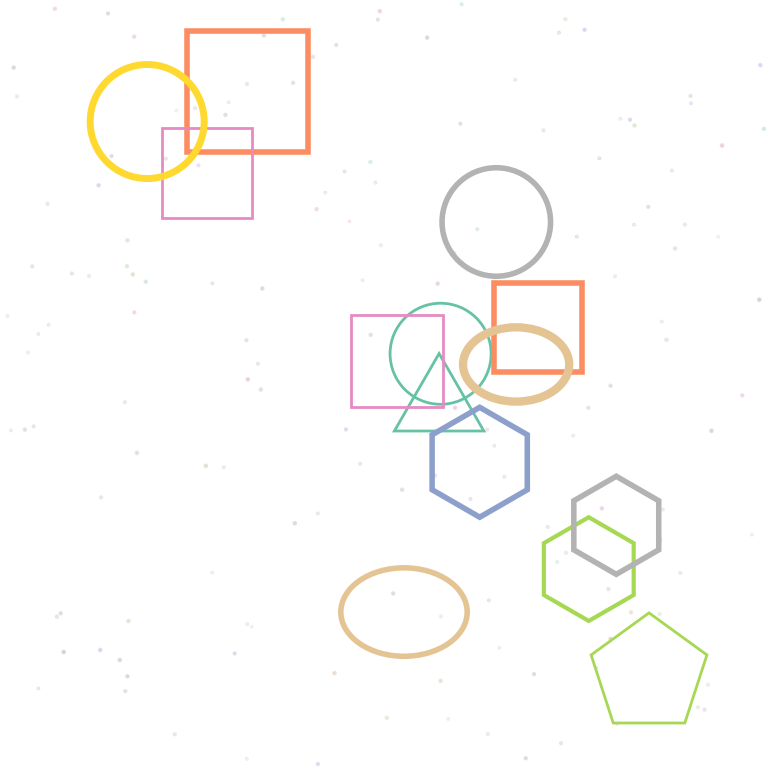[{"shape": "circle", "thickness": 1, "radius": 0.33, "center": [0.572, 0.541]}, {"shape": "triangle", "thickness": 1, "radius": 0.34, "center": [0.57, 0.474]}, {"shape": "square", "thickness": 2, "radius": 0.29, "center": [0.698, 0.575]}, {"shape": "square", "thickness": 2, "radius": 0.39, "center": [0.321, 0.882]}, {"shape": "hexagon", "thickness": 2, "radius": 0.36, "center": [0.623, 0.4]}, {"shape": "square", "thickness": 1, "radius": 0.3, "center": [0.516, 0.531]}, {"shape": "square", "thickness": 1, "radius": 0.29, "center": [0.269, 0.775]}, {"shape": "pentagon", "thickness": 1, "radius": 0.4, "center": [0.843, 0.125]}, {"shape": "hexagon", "thickness": 1.5, "radius": 0.34, "center": [0.765, 0.261]}, {"shape": "circle", "thickness": 2.5, "radius": 0.37, "center": [0.191, 0.842]}, {"shape": "oval", "thickness": 2, "radius": 0.41, "center": [0.525, 0.205]}, {"shape": "oval", "thickness": 3, "radius": 0.34, "center": [0.67, 0.527]}, {"shape": "hexagon", "thickness": 2, "radius": 0.32, "center": [0.8, 0.318]}, {"shape": "circle", "thickness": 2, "radius": 0.35, "center": [0.645, 0.712]}]